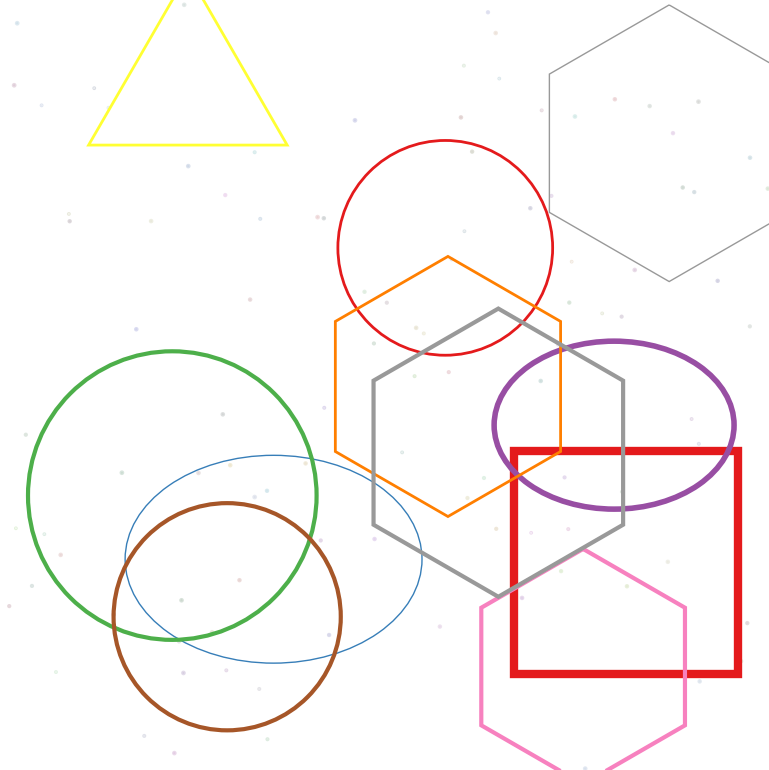[{"shape": "circle", "thickness": 1, "radius": 0.7, "center": [0.578, 0.678]}, {"shape": "square", "thickness": 3, "radius": 0.73, "center": [0.813, 0.27]}, {"shape": "oval", "thickness": 0.5, "radius": 0.96, "center": [0.355, 0.274]}, {"shape": "circle", "thickness": 1.5, "radius": 0.94, "center": [0.224, 0.356]}, {"shape": "oval", "thickness": 2, "radius": 0.78, "center": [0.798, 0.448]}, {"shape": "hexagon", "thickness": 1, "radius": 0.84, "center": [0.582, 0.498]}, {"shape": "triangle", "thickness": 1, "radius": 0.74, "center": [0.244, 0.886]}, {"shape": "circle", "thickness": 1.5, "radius": 0.74, "center": [0.295, 0.199]}, {"shape": "hexagon", "thickness": 1.5, "radius": 0.76, "center": [0.757, 0.134]}, {"shape": "hexagon", "thickness": 1.5, "radius": 0.94, "center": [0.647, 0.412]}, {"shape": "hexagon", "thickness": 0.5, "radius": 0.9, "center": [0.869, 0.814]}]